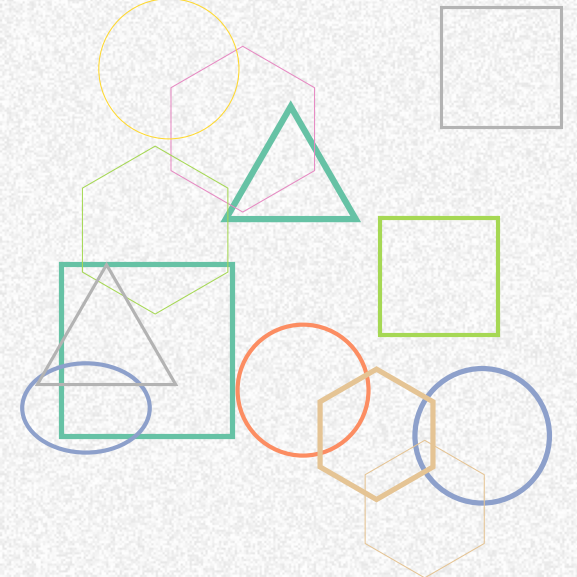[{"shape": "triangle", "thickness": 3, "radius": 0.65, "center": [0.503, 0.685]}, {"shape": "square", "thickness": 2.5, "radius": 0.74, "center": [0.254, 0.393]}, {"shape": "circle", "thickness": 2, "radius": 0.57, "center": [0.525, 0.324]}, {"shape": "circle", "thickness": 2.5, "radius": 0.58, "center": [0.835, 0.245]}, {"shape": "oval", "thickness": 2, "radius": 0.55, "center": [0.149, 0.293]}, {"shape": "hexagon", "thickness": 0.5, "radius": 0.72, "center": [0.42, 0.775]}, {"shape": "square", "thickness": 2, "radius": 0.51, "center": [0.76, 0.52]}, {"shape": "hexagon", "thickness": 0.5, "radius": 0.73, "center": [0.269, 0.601]}, {"shape": "circle", "thickness": 0.5, "radius": 0.61, "center": [0.292, 0.88]}, {"shape": "hexagon", "thickness": 0.5, "radius": 0.6, "center": [0.735, 0.118]}, {"shape": "hexagon", "thickness": 2.5, "radius": 0.56, "center": [0.652, 0.247]}, {"shape": "square", "thickness": 1.5, "radius": 0.52, "center": [0.868, 0.883]}, {"shape": "triangle", "thickness": 1.5, "radius": 0.69, "center": [0.184, 0.402]}]